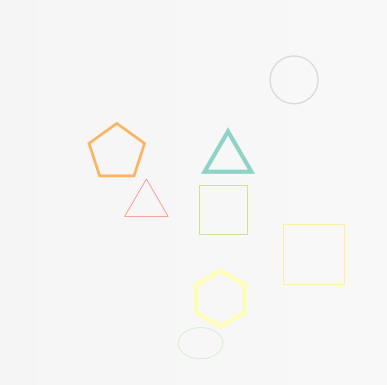[{"shape": "triangle", "thickness": 3, "radius": 0.35, "center": [0.588, 0.589]}, {"shape": "hexagon", "thickness": 3, "radius": 0.36, "center": [0.569, 0.224]}, {"shape": "triangle", "thickness": 0.5, "radius": 0.32, "center": [0.378, 0.47]}, {"shape": "pentagon", "thickness": 2, "radius": 0.38, "center": [0.302, 0.604]}, {"shape": "square", "thickness": 0.5, "radius": 0.31, "center": [0.576, 0.456]}, {"shape": "circle", "thickness": 1, "radius": 0.31, "center": [0.759, 0.793]}, {"shape": "oval", "thickness": 0.5, "radius": 0.29, "center": [0.518, 0.109]}, {"shape": "square", "thickness": 0.5, "radius": 0.39, "center": [0.809, 0.341]}]